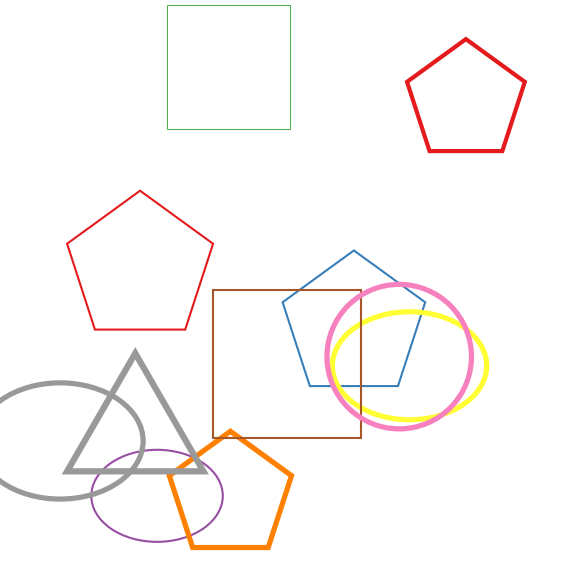[{"shape": "pentagon", "thickness": 1, "radius": 0.66, "center": [0.243, 0.536]}, {"shape": "pentagon", "thickness": 2, "radius": 0.54, "center": [0.807, 0.824]}, {"shape": "pentagon", "thickness": 1, "radius": 0.65, "center": [0.613, 0.436]}, {"shape": "square", "thickness": 0.5, "radius": 0.54, "center": [0.396, 0.883]}, {"shape": "oval", "thickness": 1, "radius": 0.57, "center": [0.272, 0.141]}, {"shape": "pentagon", "thickness": 2.5, "radius": 0.56, "center": [0.399, 0.141]}, {"shape": "oval", "thickness": 2.5, "radius": 0.67, "center": [0.709, 0.366]}, {"shape": "square", "thickness": 1, "radius": 0.64, "center": [0.496, 0.369]}, {"shape": "circle", "thickness": 2.5, "radius": 0.63, "center": [0.691, 0.382]}, {"shape": "triangle", "thickness": 3, "radius": 0.68, "center": [0.234, 0.251]}, {"shape": "oval", "thickness": 2.5, "radius": 0.72, "center": [0.104, 0.236]}]